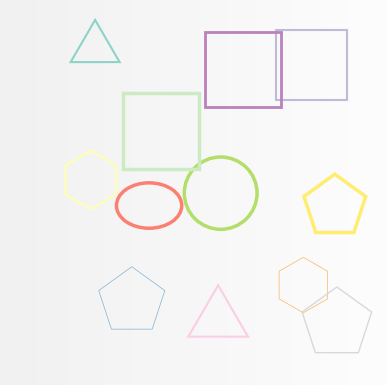[{"shape": "triangle", "thickness": 1.5, "radius": 0.36, "center": [0.245, 0.875]}, {"shape": "hexagon", "thickness": 1.5, "radius": 0.38, "center": [0.235, 0.533]}, {"shape": "square", "thickness": 1.5, "radius": 0.45, "center": [0.803, 0.83]}, {"shape": "oval", "thickness": 2.5, "radius": 0.42, "center": [0.385, 0.466]}, {"shape": "pentagon", "thickness": 0.5, "radius": 0.45, "center": [0.34, 0.218]}, {"shape": "hexagon", "thickness": 0.5, "radius": 0.36, "center": [0.783, 0.26]}, {"shape": "circle", "thickness": 2.5, "radius": 0.47, "center": [0.569, 0.498]}, {"shape": "triangle", "thickness": 1.5, "radius": 0.44, "center": [0.563, 0.17]}, {"shape": "pentagon", "thickness": 1, "radius": 0.47, "center": [0.869, 0.16]}, {"shape": "square", "thickness": 2, "radius": 0.49, "center": [0.626, 0.819]}, {"shape": "square", "thickness": 2.5, "radius": 0.5, "center": [0.415, 0.659]}, {"shape": "pentagon", "thickness": 2.5, "radius": 0.42, "center": [0.864, 0.464]}]